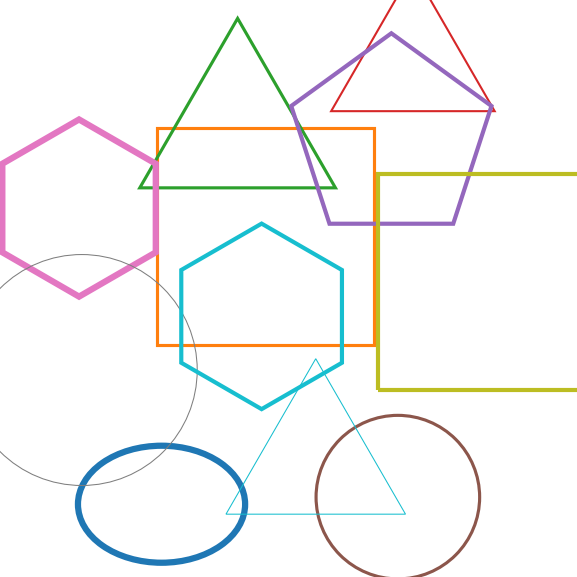[{"shape": "oval", "thickness": 3, "radius": 0.72, "center": [0.28, 0.126]}, {"shape": "square", "thickness": 1.5, "radius": 0.94, "center": [0.46, 0.59]}, {"shape": "triangle", "thickness": 1.5, "radius": 0.98, "center": [0.411, 0.772]}, {"shape": "triangle", "thickness": 1, "radius": 0.82, "center": [0.715, 0.888]}, {"shape": "pentagon", "thickness": 2, "radius": 0.91, "center": [0.678, 0.759]}, {"shape": "circle", "thickness": 1.5, "radius": 0.71, "center": [0.689, 0.138]}, {"shape": "hexagon", "thickness": 3, "radius": 0.77, "center": [0.137, 0.639]}, {"shape": "circle", "thickness": 0.5, "radius": 1.0, "center": [0.142, 0.358]}, {"shape": "square", "thickness": 2, "radius": 0.93, "center": [0.842, 0.511]}, {"shape": "triangle", "thickness": 0.5, "radius": 0.9, "center": [0.547, 0.199]}, {"shape": "hexagon", "thickness": 2, "radius": 0.8, "center": [0.453, 0.451]}]